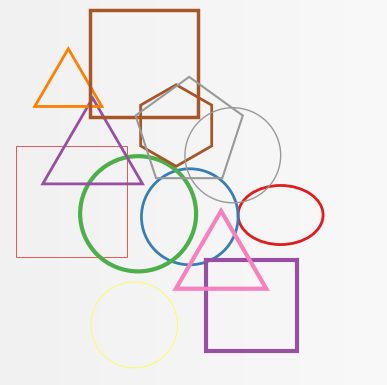[{"shape": "oval", "thickness": 2, "radius": 0.55, "center": [0.724, 0.442]}, {"shape": "square", "thickness": 0.5, "radius": 0.72, "center": [0.185, 0.477]}, {"shape": "circle", "thickness": 2, "radius": 0.62, "center": [0.49, 0.437]}, {"shape": "circle", "thickness": 3, "radius": 0.75, "center": [0.356, 0.445]}, {"shape": "square", "thickness": 3, "radius": 0.59, "center": [0.65, 0.206]}, {"shape": "triangle", "thickness": 2, "radius": 0.74, "center": [0.239, 0.597]}, {"shape": "triangle", "thickness": 2, "radius": 0.5, "center": [0.176, 0.773]}, {"shape": "circle", "thickness": 0.5, "radius": 0.56, "center": [0.346, 0.156]}, {"shape": "hexagon", "thickness": 2, "radius": 0.53, "center": [0.455, 0.674]}, {"shape": "square", "thickness": 2.5, "radius": 0.7, "center": [0.373, 0.834]}, {"shape": "triangle", "thickness": 3, "radius": 0.67, "center": [0.571, 0.317]}, {"shape": "pentagon", "thickness": 1.5, "radius": 0.73, "center": [0.488, 0.655]}, {"shape": "circle", "thickness": 1, "radius": 0.62, "center": [0.601, 0.597]}]